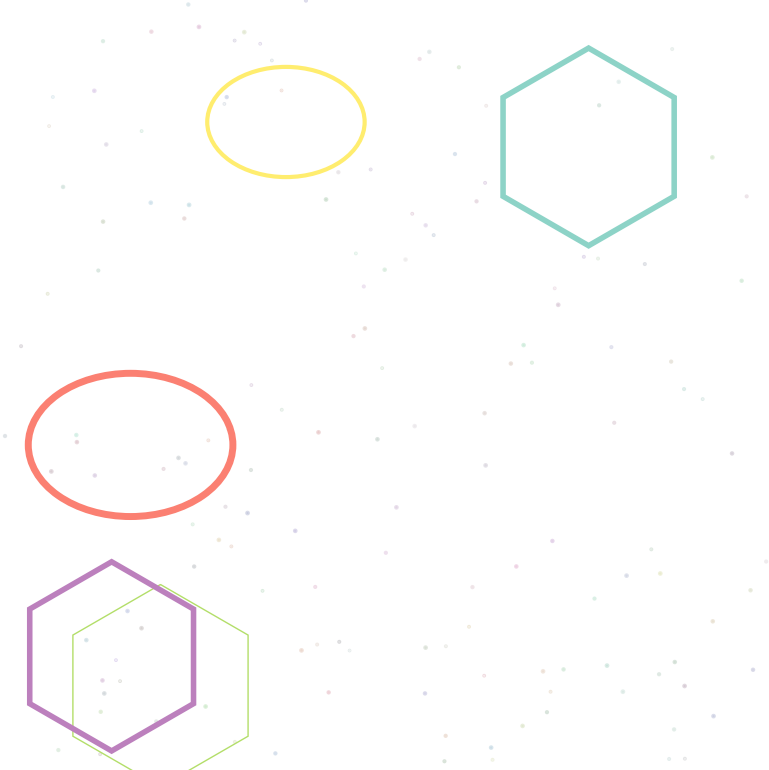[{"shape": "hexagon", "thickness": 2, "radius": 0.64, "center": [0.764, 0.809]}, {"shape": "oval", "thickness": 2.5, "radius": 0.66, "center": [0.17, 0.422]}, {"shape": "hexagon", "thickness": 0.5, "radius": 0.66, "center": [0.208, 0.11]}, {"shape": "hexagon", "thickness": 2, "radius": 0.61, "center": [0.145, 0.148]}, {"shape": "oval", "thickness": 1.5, "radius": 0.51, "center": [0.371, 0.842]}]